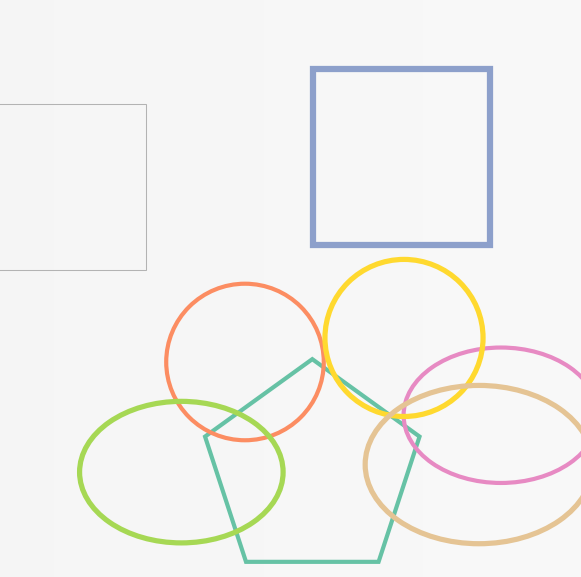[{"shape": "pentagon", "thickness": 2, "radius": 0.97, "center": [0.537, 0.183]}, {"shape": "circle", "thickness": 2, "radius": 0.68, "center": [0.421, 0.372]}, {"shape": "square", "thickness": 3, "radius": 0.76, "center": [0.691, 0.727]}, {"shape": "oval", "thickness": 2, "radius": 0.84, "center": [0.862, 0.28]}, {"shape": "oval", "thickness": 2.5, "radius": 0.88, "center": [0.312, 0.182]}, {"shape": "circle", "thickness": 2.5, "radius": 0.68, "center": [0.695, 0.414]}, {"shape": "oval", "thickness": 2.5, "radius": 0.98, "center": [0.824, 0.195]}, {"shape": "square", "thickness": 0.5, "radius": 0.72, "center": [0.106, 0.676]}]